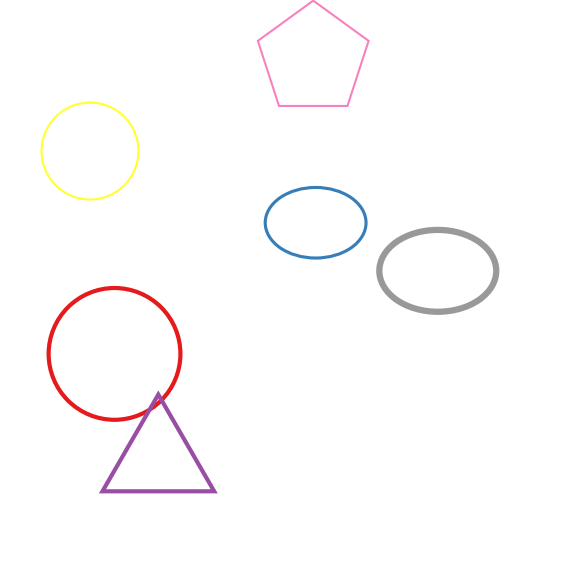[{"shape": "circle", "thickness": 2, "radius": 0.57, "center": [0.198, 0.386]}, {"shape": "oval", "thickness": 1.5, "radius": 0.44, "center": [0.547, 0.613]}, {"shape": "triangle", "thickness": 2, "radius": 0.56, "center": [0.274, 0.204]}, {"shape": "circle", "thickness": 1, "radius": 0.42, "center": [0.156, 0.738]}, {"shape": "pentagon", "thickness": 1, "radius": 0.5, "center": [0.542, 0.897]}, {"shape": "oval", "thickness": 3, "radius": 0.51, "center": [0.758, 0.53]}]